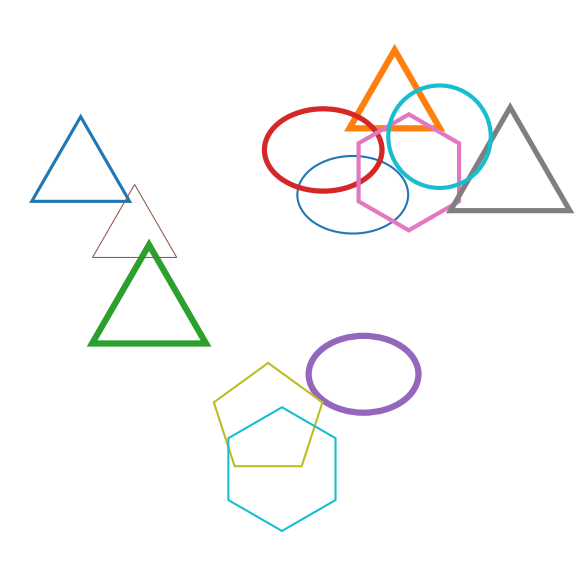[{"shape": "oval", "thickness": 1, "radius": 0.48, "center": [0.611, 0.662]}, {"shape": "triangle", "thickness": 1.5, "radius": 0.49, "center": [0.14, 0.699]}, {"shape": "triangle", "thickness": 3, "radius": 0.45, "center": [0.683, 0.822]}, {"shape": "triangle", "thickness": 3, "radius": 0.57, "center": [0.258, 0.461]}, {"shape": "oval", "thickness": 2.5, "radius": 0.51, "center": [0.56, 0.739]}, {"shape": "oval", "thickness": 3, "radius": 0.48, "center": [0.63, 0.351]}, {"shape": "triangle", "thickness": 0.5, "radius": 0.42, "center": [0.233, 0.595]}, {"shape": "hexagon", "thickness": 2, "radius": 0.5, "center": [0.708, 0.701]}, {"shape": "triangle", "thickness": 2.5, "radius": 0.6, "center": [0.883, 0.694]}, {"shape": "pentagon", "thickness": 1, "radius": 0.49, "center": [0.464, 0.272]}, {"shape": "circle", "thickness": 2, "radius": 0.44, "center": [0.761, 0.762]}, {"shape": "hexagon", "thickness": 1, "radius": 0.54, "center": [0.488, 0.187]}]